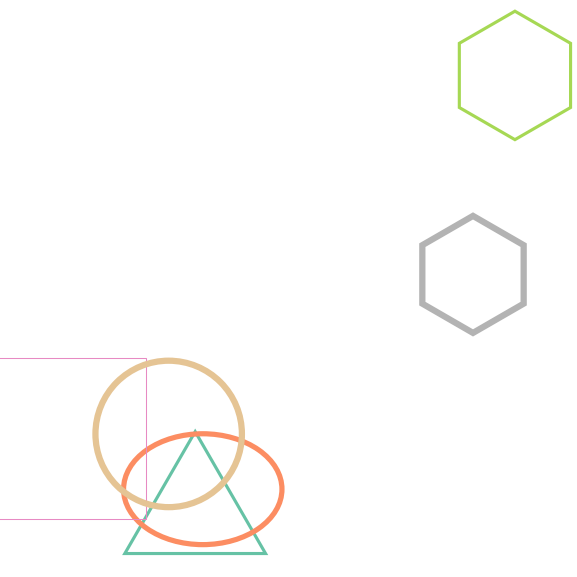[{"shape": "triangle", "thickness": 1.5, "radius": 0.7, "center": [0.338, 0.111]}, {"shape": "oval", "thickness": 2.5, "radius": 0.69, "center": [0.351, 0.152]}, {"shape": "square", "thickness": 0.5, "radius": 0.7, "center": [0.113, 0.24]}, {"shape": "hexagon", "thickness": 1.5, "radius": 0.56, "center": [0.892, 0.869]}, {"shape": "circle", "thickness": 3, "radius": 0.63, "center": [0.292, 0.248]}, {"shape": "hexagon", "thickness": 3, "radius": 0.51, "center": [0.819, 0.524]}]